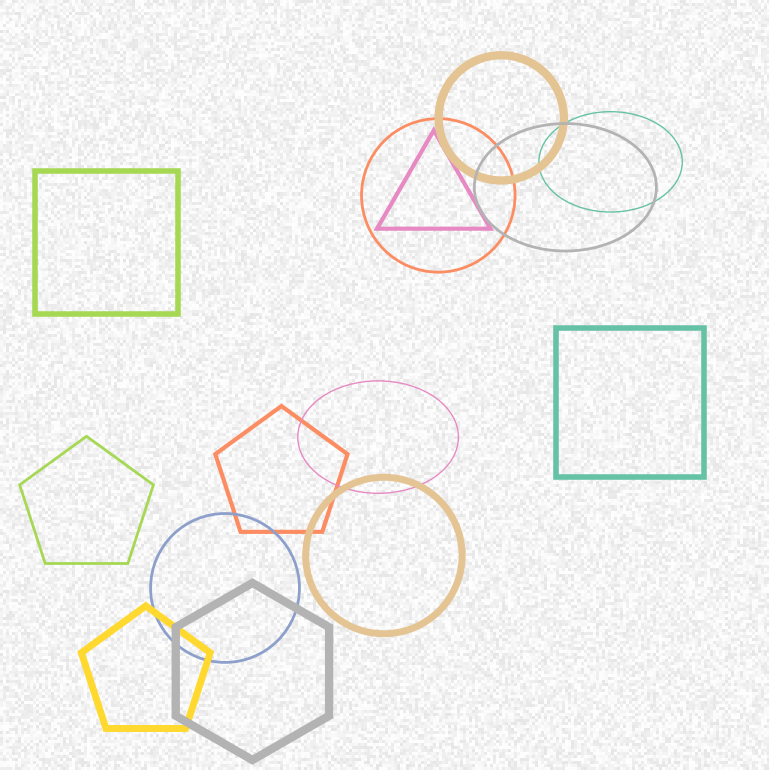[{"shape": "oval", "thickness": 0.5, "radius": 0.47, "center": [0.793, 0.79]}, {"shape": "square", "thickness": 2, "radius": 0.48, "center": [0.818, 0.477]}, {"shape": "circle", "thickness": 1, "radius": 0.5, "center": [0.569, 0.746]}, {"shape": "pentagon", "thickness": 1.5, "radius": 0.45, "center": [0.365, 0.382]}, {"shape": "circle", "thickness": 1, "radius": 0.48, "center": [0.292, 0.236]}, {"shape": "triangle", "thickness": 1.5, "radius": 0.43, "center": [0.563, 0.746]}, {"shape": "oval", "thickness": 0.5, "radius": 0.52, "center": [0.491, 0.432]}, {"shape": "pentagon", "thickness": 1, "radius": 0.46, "center": [0.112, 0.342]}, {"shape": "square", "thickness": 2, "radius": 0.46, "center": [0.138, 0.686]}, {"shape": "pentagon", "thickness": 2.5, "radius": 0.44, "center": [0.189, 0.125]}, {"shape": "circle", "thickness": 2.5, "radius": 0.51, "center": [0.499, 0.279]}, {"shape": "circle", "thickness": 3, "radius": 0.41, "center": [0.651, 0.847]}, {"shape": "hexagon", "thickness": 3, "radius": 0.57, "center": [0.328, 0.128]}, {"shape": "oval", "thickness": 1, "radius": 0.59, "center": [0.734, 0.757]}]